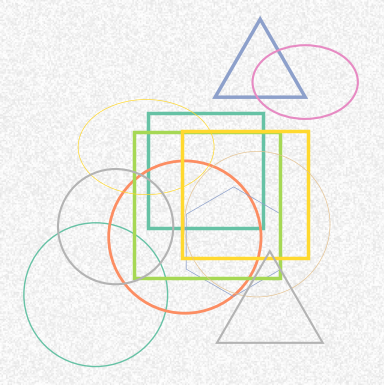[{"shape": "square", "thickness": 2.5, "radius": 0.75, "center": [0.533, 0.556]}, {"shape": "circle", "thickness": 1, "radius": 0.93, "center": [0.249, 0.235]}, {"shape": "circle", "thickness": 2, "radius": 0.99, "center": [0.48, 0.384]}, {"shape": "triangle", "thickness": 2.5, "radius": 0.68, "center": [0.676, 0.815]}, {"shape": "hexagon", "thickness": 0.5, "radius": 0.71, "center": [0.607, 0.372]}, {"shape": "oval", "thickness": 1.5, "radius": 0.68, "center": [0.793, 0.787]}, {"shape": "square", "thickness": 2.5, "radius": 0.95, "center": [0.538, 0.467]}, {"shape": "square", "thickness": 2.5, "radius": 0.82, "center": [0.636, 0.495]}, {"shape": "oval", "thickness": 0.5, "radius": 0.88, "center": [0.38, 0.618]}, {"shape": "circle", "thickness": 0.5, "radius": 0.95, "center": [0.668, 0.418]}, {"shape": "circle", "thickness": 1.5, "radius": 0.75, "center": [0.3, 0.411]}, {"shape": "triangle", "thickness": 1.5, "radius": 0.79, "center": [0.701, 0.189]}]